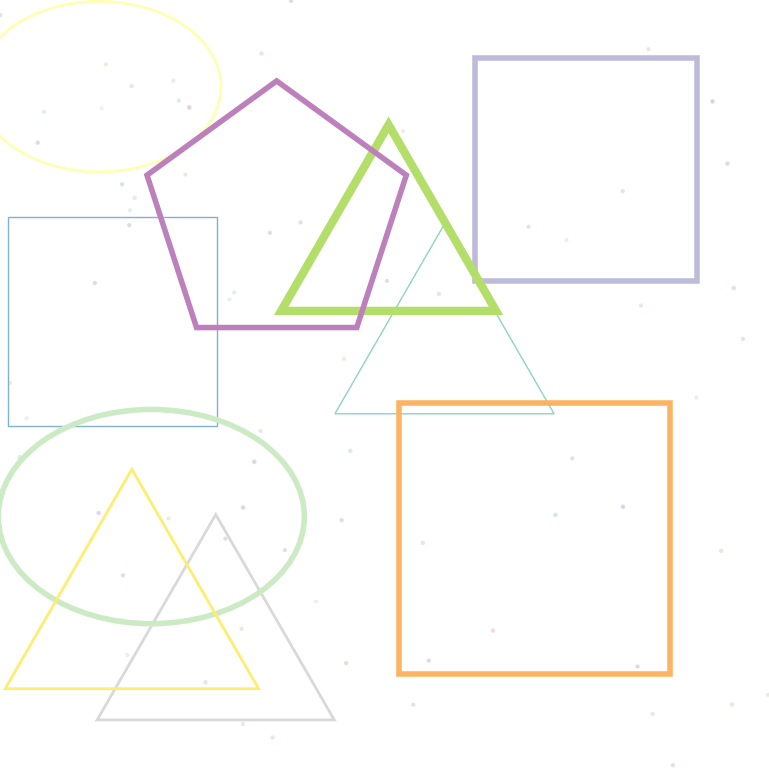[{"shape": "triangle", "thickness": 0.5, "radius": 0.82, "center": [0.577, 0.545]}, {"shape": "oval", "thickness": 1, "radius": 0.79, "center": [0.129, 0.887]}, {"shape": "square", "thickness": 2, "radius": 0.72, "center": [0.761, 0.78]}, {"shape": "square", "thickness": 0.5, "radius": 0.68, "center": [0.146, 0.582]}, {"shape": "square", "thickness": 2, "radius": 0.88, "center": [0.694, 0.301]}, {"shape": "triangle", "thickness": 3, "radius": 0.81, "center": [0.505, 0.677]}, {"shape": "triangle", "thickness": 1, "radius": 0.89, "center": [0.28, 0.154]}, {"shape": "pentagon", "thickness": 2, "radius": 0.89, "center": [0.359, 0.718]}, {"shape": "oval", "thickness": 2, "radius": 0.99, "center": [0.197, 0.329]}, {"shape": "triangle", "thickness": 1, "radius": 0.95, "center": [0.171, 0.201]}]